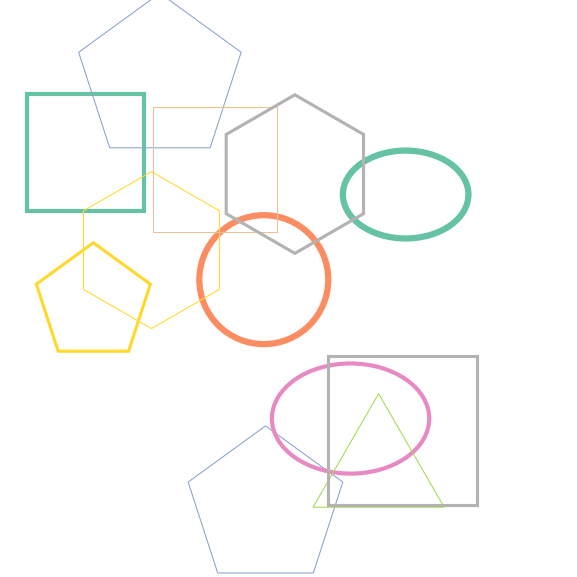[{"shape": "oval", "thickness": 3, "radius": 0.54, "center": [0.702, 0.662]}, {"shape": "square", "thickness": 2, "radius": 0.51, "center": [0.148, 0.735]}, {"shape": "circle", "thickness": 3, "radius": 0.56, "center": [0.457, 0.515]}, {"shape": "pentagon", "thickness": 0.5, "radius": 0.7, "center": [0.46, 0.121]}, {"shape": "pentagon", "thickness": 0.5, "radius": 0.74, "center": [0.277, 0.863]}, {"shape": "oval", "thickness": 2, "radius": 0.68, "center": [0.607, 0.274]}, {"shape": "triangle", "thickness": 0.5, "radius": 0.66, "center": [0.656, 0.186]}, {"shape": "pentagon", "thickness": 1.5, "radius": 0.52, "center": [0.162, 0.475]}, {"shape": "hexagon", "thickness": 0.5, "radius": 0.68, "center": [0.262, 0.566]}, {"shape": "square", "thickness": 0.5, "radius": 0.54, "center": [0.372, 0.706]}, {"shape": "square", "thickness": 1.5, "radius": 0.65, "center": [0.697, 0.254]}, {"shape": "hexagon", "thickness": 1.5, "radius": 0.69, "center": [0.511, 0.698]}]